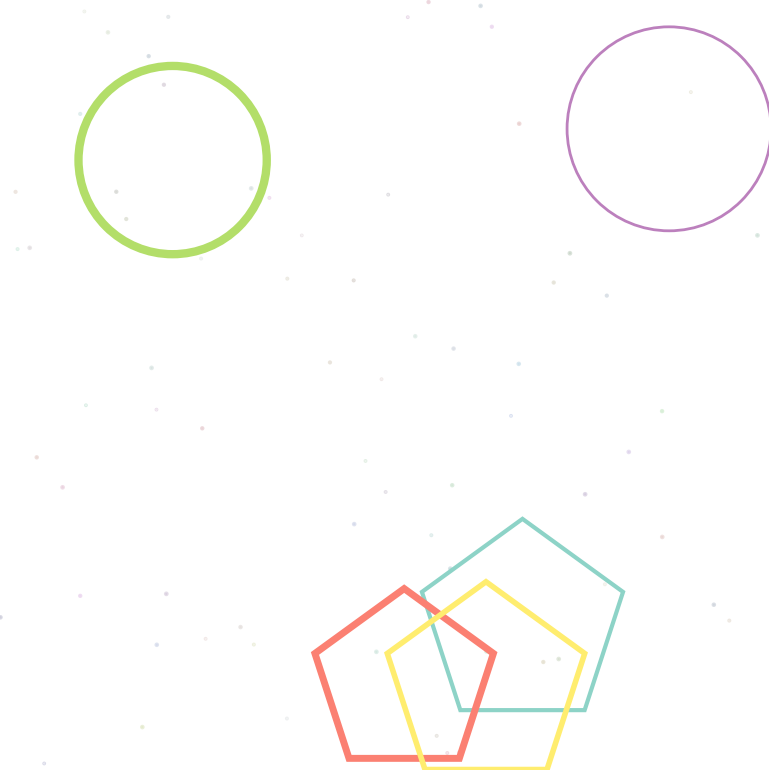[{"shape": "pentagon", "thickness": 1.5, "radius": 0.69, "center": [0.679, 0.189]}, {"shape": "pentagon", "thickness": 2.5, "radius": 0.61, "center": [0.525, 0.114]}, {"shape": "circle", "thickness": 3, "radius": 0.61, "center": [0.224, 0.792]}, {"shape": "circle", "thickness": 1, "radius": 0.66, "center": [0.869, 0.833]}, {"shape": "pentagon", "thickness": 2, "radius": 0.67, "center": [0.631, 0.11]}]